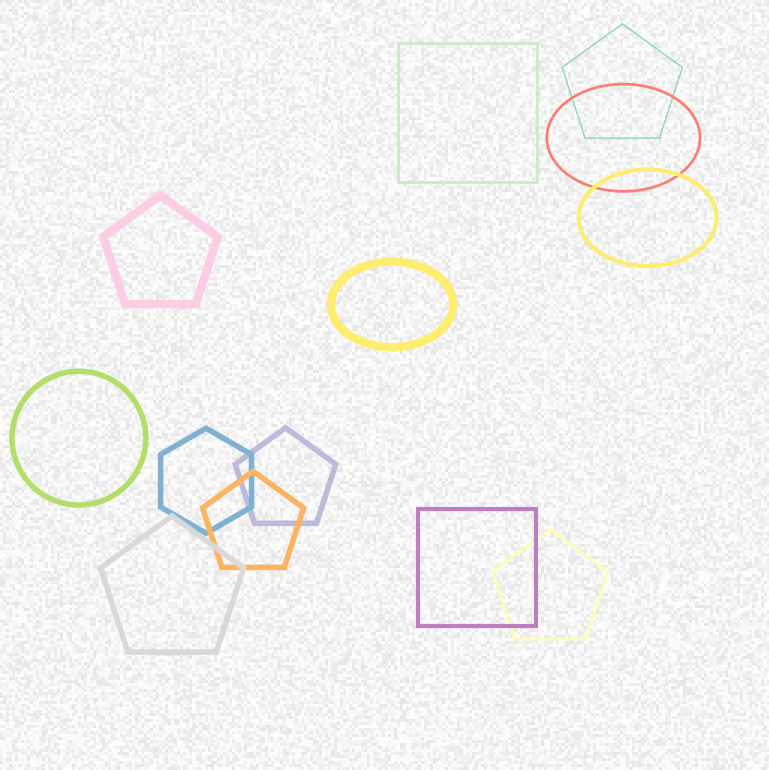[{"shape": "pentagon", "thickness": 0.5, "radius": 0.41, "center": [0.808, 0.887]}, {"shape": "pentagon", "thickness": 1, "radius": 0.39, "center": [0.715, 0.234]}, {"shape": "pentagon", "thickness": 2, "radius": 0.34, "center": [0.371, 0.376]}, {"shape": "oval", "thickness": 1, "radius": 0.5, "center": [0.81, 0.821]}, {"shape": "hexagon", "thickness": 2, "radius": 0.34, "center": [0.268, 0.376]}, {"shape": "pentagon", "thickness": 2, "radius": 0.35, "center": [0.329, 0.319]}, {"shape": "circle", "thickness": 2, "radius": 0.43, "center": [0.102, 0.431]}, {"shape": "pentagon", "thickness": 3, "radius": 0.39, "center": [0.208, 0.668]}, {"shape": "pentagon", "thickness": 2, "radius": 0.49, "center": [0.223, 0.232]}, {"shape": "square", "thickness": 1.5, "radius": 0.38, "center": [0.619, 0.263]}, {"shape": "square", "thickness": 1, "radius": 0.45, "center": [0.607, 0.854]}, {"shape": "oval", "thickness": 3, "radius": 0.4, "center": [0.509, 0.605]}, {"shape": "oval", "thickness": 1.5, "radius": 0.45, "center": [0.841, 0.717]}]